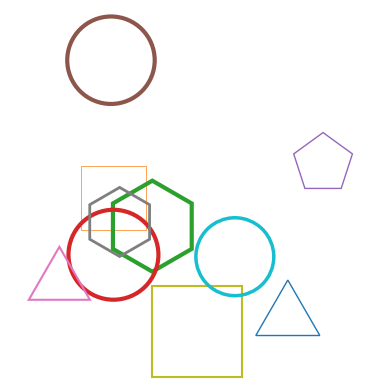[{"shape": "triangle", "thickness": 1, "radius": 0.48, "center": [0.748, 0.177]}, {"shape": "square", "thickness": 0.5, "radius": 0.42, "center": [0.295, 0.485]}, {"shape": "hexagon", "thickness": 3, "radius": 0.59, "center": [0.396, 0.413]}, {"shape": "circle", "thickness": 3, "radius": 0.58, "center": [0.295, 0.338]}, {"shape": "pentagon", "thickness": 1, "radius": 0.4, "center": [0.839, 0.575]}, {"shape": "circle", "thickness": 3, "radius": 0.57, "center": [0.288, 0.844]}, {"shape": "triangle", "thickness": 1.5, "radius": 0.46, "center": [0.154, 0.267]}, {"shape": "hexagon", "thickness": 2, "radius": 0.45, "center": [0.311, 0.423]}, {"shape": "square", "thickness": 1.5, "radius": 0.59, "center": [0.512, 0.139]}, {"shape": "circle", "thickness": 2.5, "radius": 0.51, "center": [0.61, 0.333]}]